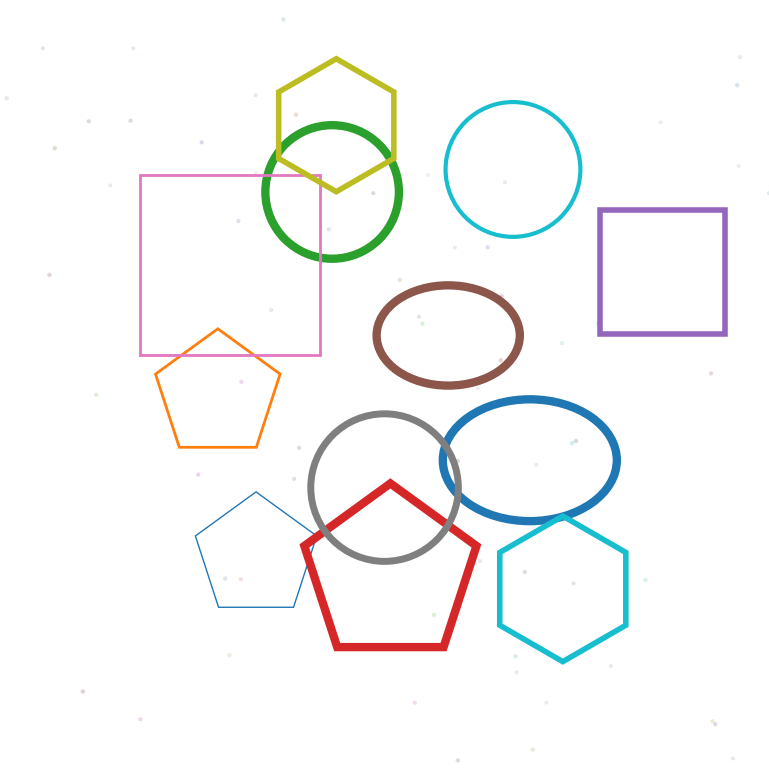[{"shape": "pentagon", "thickness": 0.5, "radius": 0.41, "center": [0.333, 0.278]}, {"shape": "oval", "thickness": 3, "radius": 0.57, "center": [0.688, 0.402]}, {"shape": "pentagon", "thickness": 1, "radius": 0.43, "center": [0.283, 0.488]}, {"shape": "circle", "thickness": 3, "radius": 0.43, "center": [0.431, 0.751]}, {"shape": "pentagon", "thickness": 3, "radius": 0.59, "center": [0.507, 0.255]}, {"shape": "square", "thickness": 2, "radius": 0.4, "center": [0.86, 0.646]}, {"shape": "oval", "thickness": 3, "radius": 0.47, "center": [0.582, 0.564]}, {"shape": "square", "thickness": 1, "radius": 0.58, "center": [0.299, 0.656]}, {"shape": "circle", "thickness": 2.5, "radius": 0.48, "center": [0.499, 0.367]}, {"shape": "hexagon", "thickness": 2, "radius": 0.43, "center": [0.437, 0.837]}, {"shape": "circle", "thickness": 1.5, "radius": 0.44, "center": [0.666, 0.78]}, {"shape": "hexagon", "thickness": 2, "radius": 0.47, "center": [0.731, 0.235]}]